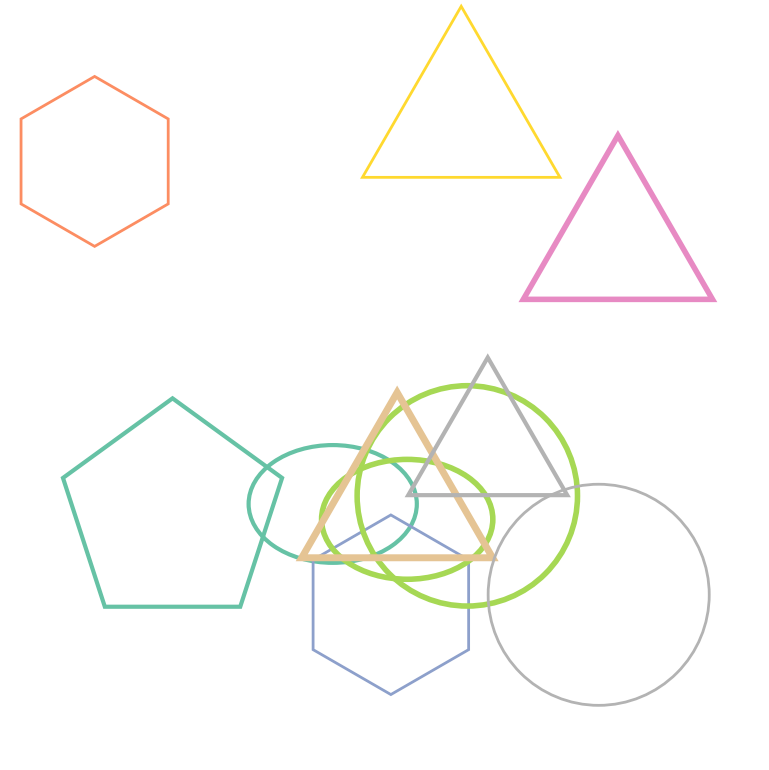[{"shape": "oval", "thickness": 1.5, "radius": 0.55, "center": [0.432, 0.346]}, {"shape": "pentagon", "thickness": 1.5, "radius": 0.75, "center": [0.224, 0.333]}, {"shape": "hexagon", "thickness": 1, "radius": 0.55, "center": [0.123, 0.79]}, {"shape": "hexagon", "thickness": 1, "radius": 0.58, "center": [0.508, 0.215]}, {"shape": "triangle", "thickness": 2, "radius": 0.71, "center": [0.802, 0.682]}, {"shape": "circle", "thickness": 2, "radius": 0.72, "center": [0.607, 0.356]}, {"shape": "oval", "thickness": 2, "radius": 0.56, "center": [0.529, 0.326]}, {"shape": "triangle", "thickness": 1, "radius": 0.74, "center": [0.599, 0.844]}, {"shape": "triangle", "thickness": 2.5, "radius": 0.72, "center": [0.516, 0.347]}, {"shape": "triangle", "thickness": 1.5, "radius": 0.6, "center": [0.633, 0.417]}, {"shape": "circle", "thickness": 1, "radius": 0.72, "center": [0.778, 0.228]}]